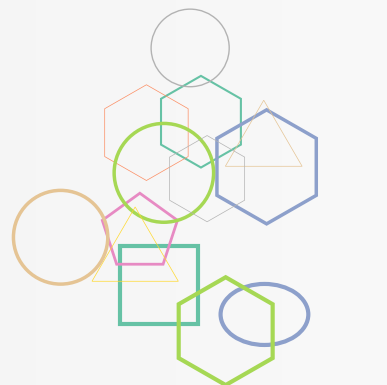[{"shape": "square", "thickness": 3, "radius": 0.5, "center": [0.411, 0.259]}, {"shape": "hexagon", "thickness": 1.5, "radius": 0.6, "center": [0.519, 0.684]}, {"shape": "hexagon", "thickness": 0.5, "radius": 0.62, "center": [0.378, 0.656]}, {"shape": "hexagon", "thickness": 2.5, "radius": 0.74, "center": [0.688, 0.567]}, {"shape": "oval", "thickness": 3, "radius": 0.57, "center": [0.682, 0.183]}, {"shape": "pentagon", "thickness": 2, "radius": 0.51, "center": [0.361, 0.396]}, {"shape": "hexagon", "thickness": 3, "radius": 0.7, "center": [0.582, 0.14]}, {"shape": "circle", "thickness": 2.5, "radius": 0.64, "center": [0.423, 0.551]}, {"shape": "triangle", "thickness": 0.5, "radius": 0.64, "center": [0.349, 0.334]}, {"shape": "triangle", "thickness": 0.5, "radius": 0.57, "center": [0.681, 0.625]}, {"shape": "circle", "thickness": 2.5, "radius": 0.61, "center": [0.156, 0.384]}, {"shape": "hexagon", "thickness": 0.5, "radius": 0.56, "center": [0.534, 0.536]}, {"shape": "circle", "thickness": 1, "radius": 0.5, "center": [0.491, 0.876]}]